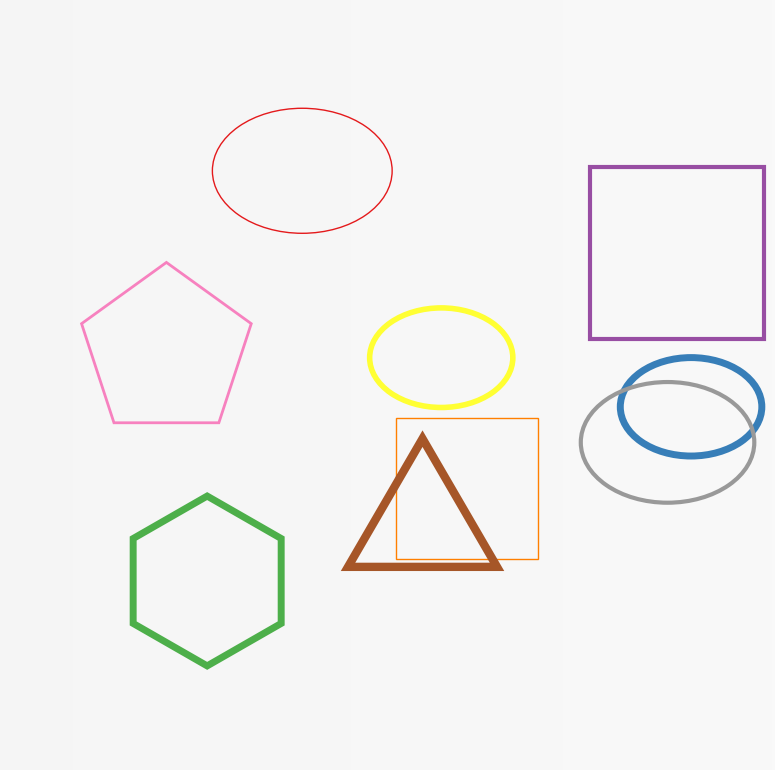[{"shape": "oval", "thickness": 0.5, "radius": 0.58, "center": [0.39, 0.778]}, {"shape": "oval", "thickness": 2.5, "radius": 0.46, "center": [0.892, 0.472]}, {"shape": "hexagon", "thickness": 2.5, "radius": 0.55, "center": [0.267, 0.245]}, {"shape": "square", "thickness": 1.5, "radius": 0.56, "center": [0.874, 0.671]}, {"shape": "square", "thickness": 0.5, "radius": 0.46, "center": [0.603, 0.365]}, {"shape": "oval", "thickness": 2, "radius": 0.46, "center": [0.569, 0.535]}, {"shape": "triangle", "thickness": 3, "radius": 0.56, "center": [0.545, 0.319]}, {"shape": "pentagon", "thickness": 1, "radius": 0.58, "center": [0.215, 0.544]}, {"shape": "oval", "thickness": 1.5, "radius": 0.56, "center": [0.861, 0.425]}]